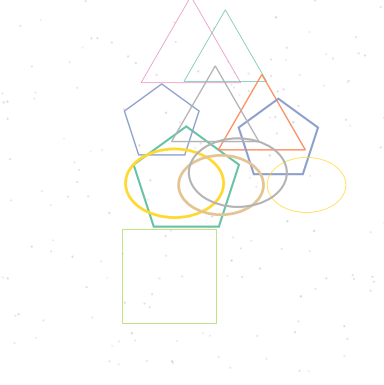[{"shape": "pentagon", "thickness": 1.5, "radius": 0.72, "center": [0.484, 0.528]}, {"shape": "triangle", "thickness": 0.5, "radius": 0.62, "center": [0.585, 0.851]}, {"shape": "triangle", "thickness": 1, "radius": 0.65, "center": [0.68, 0.676]}, {"shape": "pentagon", "thickness": 1, "radius": 0.51, "center": [0.42, 0.68]}, {"shape": "pentagon", "thickness": 1.5, "radius": 0.54, "center": [0.723, 0.635]}, {"shape": "triangle", "thickness": 0.5, "radius": 0.75, "center": [0.496, 0.86]}, {"shape": "square", "thickness": 0.5, "radius": 0.61, "center": [0.439, 0.283]}, {"shape": "oval", "thickness": 0.5, "radius": 0.51, "center": [0.796, 0.52]}, {"shape": "oval", "thickness": 2, "radius": 0.64, "center": [0.453, 0.524]}, {"shape": "oval", "thickness": 2, "radius": 0.55, "center": [0.574, 0.519]}, {"shape": "oval", "thickness": 1.5, "radius": 0.64, "center": [0.618, 0.552]}, {"shape": "triangle", "thickness": 1, "radius": 0.65, "center": [0.559, 0.698]}]